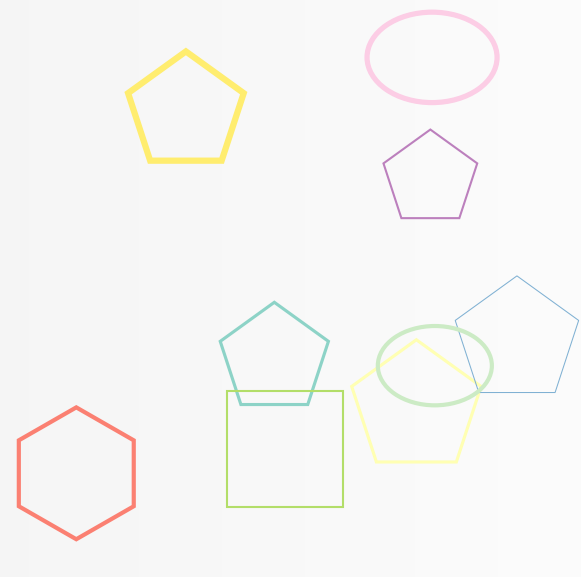[{"shape": "pentagon", "thickness": 1.5, "radius": 0.49, "center": [0.472, 0.378]}, {"shape": "pentagon", "thickness": 1.5, "radius": 0.58, "center": [0.716, 0.294]}, {"shape": "hexagon", "thickness": 2, "radius": 0.57, "center": [0.131, 0.18]}, {"shape": "pentagon", "thickness": 0.5, "radius": 0.56, "center": [0.889, 0.41]}, {"shape": "square", "thickness": 1, "radius": 0.5, "center": [0.49, 0.222]}, {"shape": "oval", "thickness": 2.5, "radius": 0.56, "center": [0.743, 0.9]}, {"shape": "pentagon", "thickness": 1, "radius": 0.42, "center": [0.74, 0.69]}, {"shape": "oval", "thickness": 2, "radius": 0.49, "center": [0.748, 0.366]}, {"shape": "pentagon", "thickness": 3, "radius": 0.52, "center": [0.32, 0.806]}]